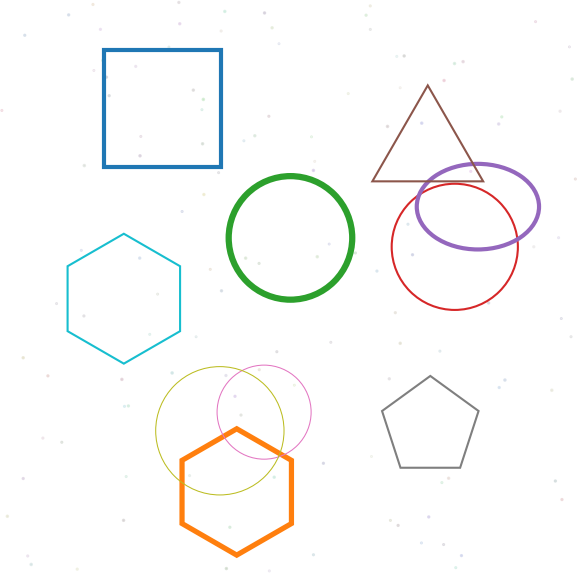[{"shape": "square", "thickness": 2, "radius": 0.51, "center": [0.281, 0.811]}, {"shape": "hexagon", "thickness": 2.5, "radius": 0.55, "center": [0.41, 0.147]}, {"shape": "circle", "thickness": 3, "radius": 0.53, "center": [0.503, 0.587]}, {"shape": "circle", "thickness": 1, "radius": 0.55, "center": [0.788, 0.572]}, {"shape": "oval", "thickness": 2, "radius": 0.53, "center": [0.828, 0.641]}, {"shape": "triangle", "thickness": 1, "radius": 0.55, "center": [0.741, 0.741]}, {"shape": "circle", "thickness": 0.5, "radius": 0.41, "center": [0.457, 0.285]}, {"shape": "pentagon", "thickness": 1, "radius": 0.44, "center": [0.745, 0.26]}, {"shape": "circle", "thickness": 0.5, "radius": 0.56, "center": [0.381, 0.253]}, {"shape": "hexagon", "thickness": 1, "radius": 0.56, "center": [0.214, 0.482]}]